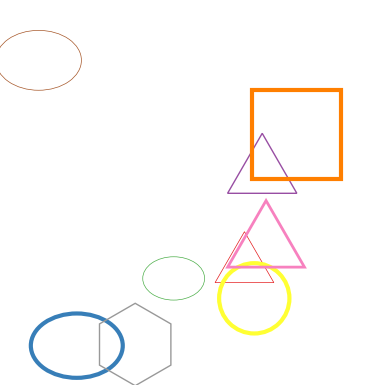[{"shape": "triangle", "thickness": 0.5, "radius": 0.44, "center": [0.635, 0.31]}, {"shape": "oval", "thickness": 3, "radius": 0.6, "center": [0.199, 0.102]}, {"shape": "oval", "thickness": 0.5, "radius": 0.4, "center": [0.451, 0.277]}, {"shape": "triangle", "thickness": 1, "radius": 0.52, "center": [0.681, 0.55]}, {"shape": "square", "thickness": 3, "radius": 0.58, "center": [0.771, 0.651]}, {"shape": "circle", "thickness": 3, "radius": 0.46, "center": [0.66, 0.225]}, {"shape": "oval", "thickness": 0.5, "radius": 0.56, "center": [0.1, 0.843]}, {"shape": "triangle", "thickness": 2, "radius": 0.58, "center": [0.691, 0.364]}, {"shape": "hexagon", "thickness": 1, "radius": 0.54, "center": [0.351, 0.105]}]